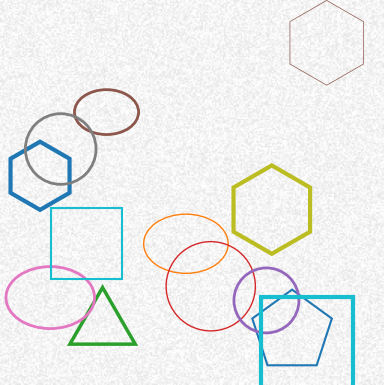[{"shape": "pentagon", "thickness": 1.5, "radius": 0.54, "center": [0.759, 0.139]}, {"shape": "hexagon", "thickness": 3, "radius": 0.44, "center": [0.104, 0.543]}, {"shape": "oval", "thickness": 1, "radius": 0.55, "center": [0.483, 0.367]}, {"shape": "triangle", "thickness": 2.5, "radius": 0.49, "center": [0.266, 0.155]}, {"shape": "circle", "thickness": 1, "radius": 0.58, "center": [0.547, 0.256]}, {"shape": "circle", "thickness": 2, "radius": 0.42, "center": [0.692, 0.22]}, {"shape": "hexagon", "thickness": 0.5, "radius": 0.55, "center": [0.849, 0.889]}, {"shape": "oval", "thickness": 2, "radius": 0.42, "center": [0.277, 0.709]}, {"shape": "oval", "thickness": 2, "radius": 0.58, "center": [0.131, 0.227]}, {"shape": "circle", "thickness": 2, "radius": 0.46, "center": [0.158, 0.613]}, {"shape": "hexagon", "thickness": 3, "radius": 0.57, "center": [0.706, 0.456]}, {"shape": "square", "thickness": 1.5, "radius": 0.46, "center": [0.225, 0.367]}, {"shape": "square", "thickness": 3, "radius": 0.6, "center": [0.798, 0.109]}]